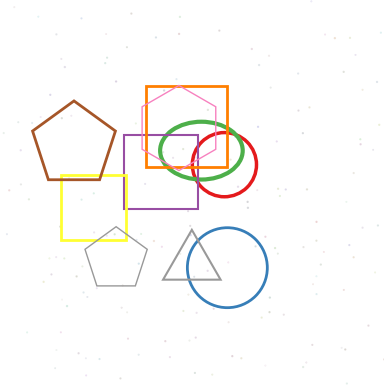[{"shape": "circle", "thickness": 2.5, "radius": 0.42, "center": [0.583, 0.572]}, {"shape": "circle", "thickness": 2, "radius": 0.52, "center": [0.59, 0.305]}, {"shape": "oval", "thickness": 3, "radius": 0.54, "center": [0.523, 0.609]}, {"shape": "square", "thickness": 1.5, "radius": 0.48, "center": [0.418, 0.553]}, {"shape": "square", "thickness": 2, "radius": 0.52, "center": [0.484, 0.672]}, {"shape": "square", "thickness": 2, "radius": 0.42, "center": [0.243, 0.461]}, {"shape": "pentagon", "thickness": 2, "radius": 0.57, "center": [0.192, 0.625]}, {"shape": "hexagon", "thickness": 1, "radius": 0.55, "center": [0.465, 0.667]}, {"shape": "pentagon", "thickness": 1, "radius": 0.42, "center": [0.302, 0.326]}, {"shape": "triangle", "thickness": 1.5, "radius": 0.43, "center": [0.498, 0.317]}]